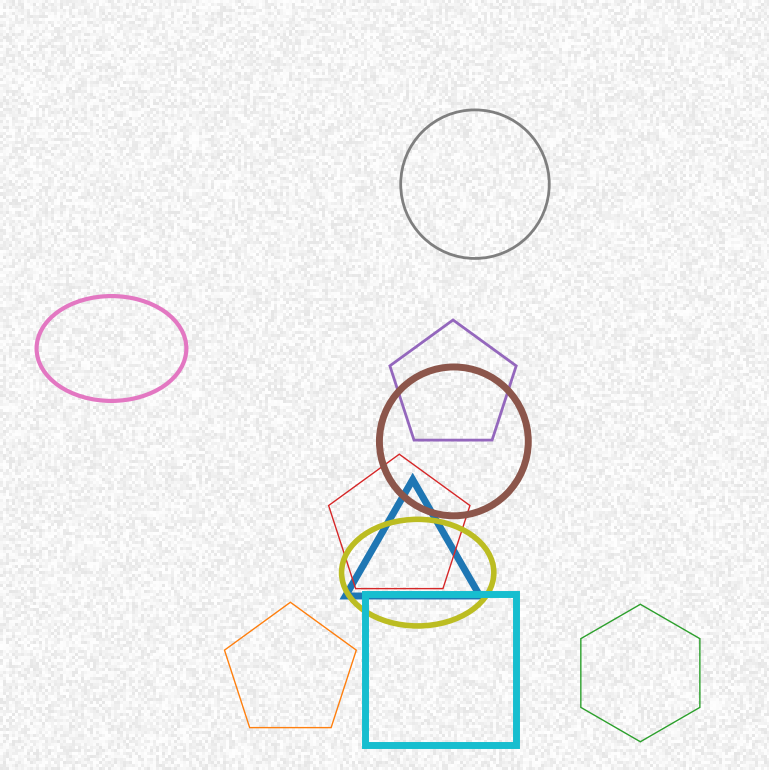[{"shape": "triangle", "thickness": 2.5, "radius": 0.5, "center": [0.536, 0.276]}, {"shape": "pentagon", "thickness": 0.5, "radius": 0.45, "center": [0.377, 0.128]}, {"shape": "hexagon", "thickness": 0.5, "radius": 0.45, "center": [0.832, 0.126]}, {"shape": "pentagon", "thickness": 0.5, "radius": 0.48, "center": [0.519, 0.314]}, {"shape": "pentagon", "thickness": 1, "radius": 0.43, "center": [0.588, 0.498]}, {"shape": "circle", "thickness": 2.5, "radius": 0.48, "center": [0.589, 0.427]}, {"shape": "oval", "thickness": 1.5, "radius": 0.49, "center": [0.145, 0.547]}, {"shape": "circle", "thickness": 1, "radius": 0.48, "center": [0.617, 0.761]}, {"shape": "oval", "thickness": 2, "radius": 0.49, "center": [0.542, 0.256]}, {"shape": "square", "thickness": 2.5, "radius": 0.49, "center": [0.572, 0.13]}]